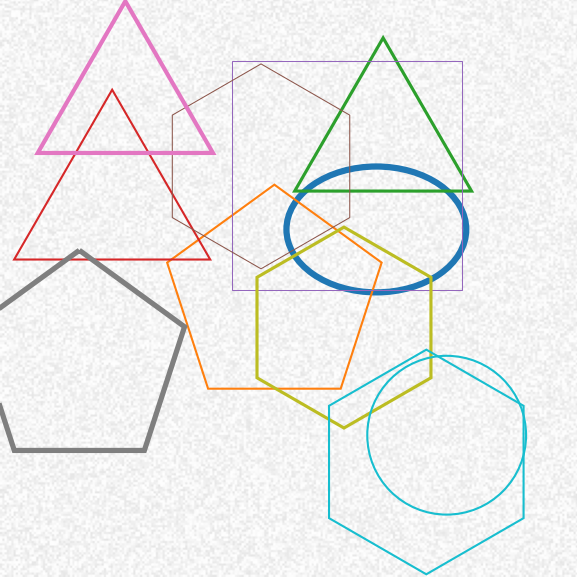[{"shape": "oval", "thickness": 3, "radius": 0.78, "center": [0.652, 0.602]}, {"shape": "pentagon", "thickness": 1, "radius": 0.98, "center": [0.475, 0.484]}, {"shape": "triangle", "thickness": 1.5, "radius": 0.88, "center": [0.663, 0.757]}, {"shape": "triangle", "thickness": 1, "radius": 0.98, "center": [0.194, 0.648]}, {"shape": "square", "thickness": 0.5, "radius": 0.99, "center": [0.601, 0.696]}, {"shape": "hexagon", "thickness": 0.5, "radius": 0.89, "center": [0.452, 0.711]}, {"shape": "triangle", "thickness": 2, "radius": 0.88, "center": [0.217, 0.822]}, {"shape": "pentagon", "thickness": 2.5, "radius": 0.96, "center": [0.137, 0.374]}, {"shape": "hexagon", "thickness": 1.5, "radius": 0.87, "center": [0.596, 0.432]}, {"shape": "circle", "thickness": 1, "radius": 0.69, "center": [0.773, 0.246]}, {"shape": "hexagon", "thickness": 1, "radius": 0.97, "center": [0.738, 0.199]}]